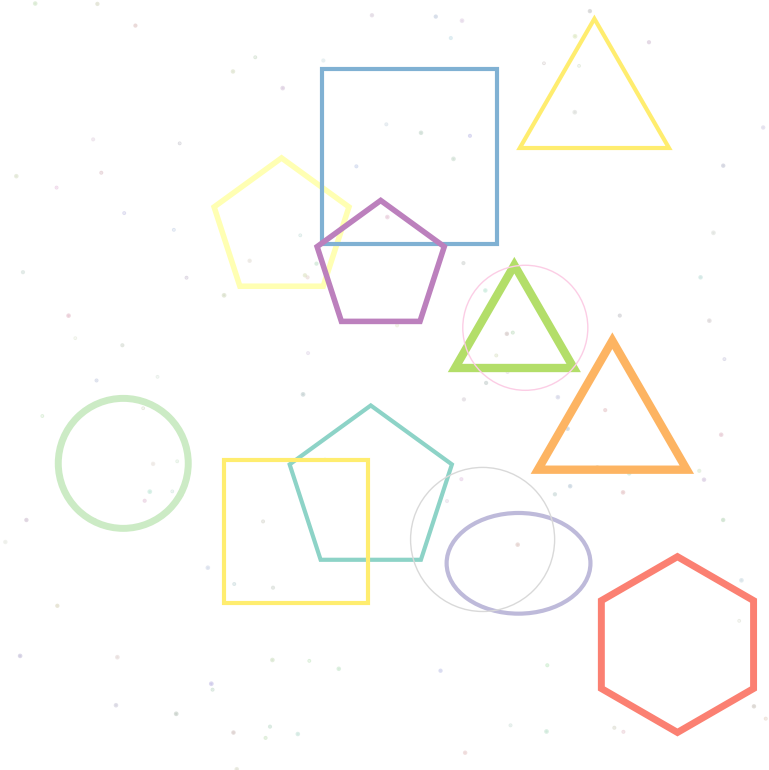[{"shape": "pentagon", "thickness": 1.5, "radius": 0.55, "center": [0.482, 0.363]}, {"shape": "pentagon", "thickness": 2, "radius": 0.46, "center": [0.366, 0.703]}, {"shape": "oval", "thickness": 1.5, "radius": 0.47, "center": [0.673, 0.268]}, {"shape": "hexagon", "thickness": 2.5, "radius": 0.57, "center": [0.88, 0.163]}, {"shape": "square", "thickness": 1.5, "radius": 0.57, "center": [0.532, 0.797]}, {"shape": "triangle", "thickness": 3, "radius": 0.56, "center": [0.795, 0.446]}, {"shape": "triangle", "thickness": 3, "radius": 0.44, "center": [0.668, 0.567]}, {"shape": "circle", "thickness": 0.5, "radius": 0.41, "center": [0.682, 0.574]}, {"shape": "circle", "thickness": 0.5, "radius": 0.47, "center": [0.627, 0.299]}, {"shape": "pentagon", "thickness": 2, "radius": 0.43, "center": [0.494, 0.653]}, {"shape": "circle", "thickness": 2.5, "radius": 0.42, "center": [0.16, 0.398]}, {"shape": "square", "thickness": 1.5, "radius": 0.46, "center": [0.384, 0.31]}, {"shape": "triangle", "thickness": 1.5, "radius": 0.56, "center": [0.772, 0.864]}]